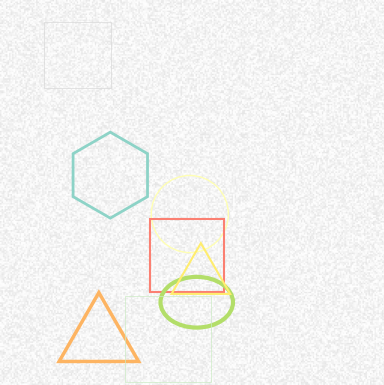[{"shape": "hexagon", "thickness": 2, "radius": 0.56, "center": [0.286, 0.545]}, {"shape": "circle", "thickness": 1, "radius": 0.5, "center": [0.493, 0.444]}, {"shape": "square", "thickness": 1.5, "radius": 0.48, "center": [0.486, 0.337]}, {"shape": "triangle", "thickness": 2.5, "radius": 0.6, "center": [0.257, 0.121]}, {"shape": "oval", "thickness": 3, "radius": 0.47, "center": [0.511, 0.215]}, {"shape": "square", "thickness": 0.5, "radius": 0.43, "center": [0.201, 0.858]}, {"shape": "square", "thickness": 0.5, "radius": 0.56, "center": [0.437, 0.12]}, {"shape": "triangle", "thickness": 1.5, "radius": 0.44, "center": [0.522, 0.28]}]